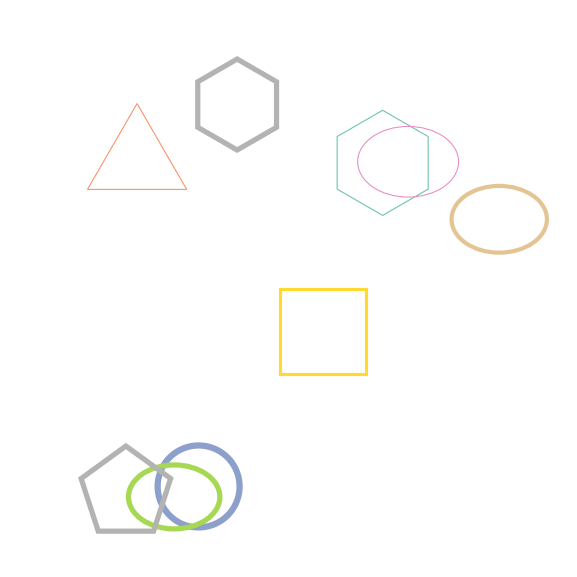[{"shape": "hexagon", "thickness": 0.5, "radius": 0.46, "center": [0.663, 0.717]}, {"shape": "triangle", "thickness": 0.5, "radius": 0.5, "center": [0.237, 0.721]}, {"shape": "circle", "thickness": 3, "radius": 0.35, "center": [0.344, 0.157]}, {"shape": "oval", "thickness": 0.5, "radius": 0.44, "center": [0.707, 0.719]}, {"shape": "oval", "thickness": 2.5, "radius": 0.4, "center": [0.302, 0.139]}, {"shape": "square", "thickness": 1.5, "radius": 0.37, "center": [0.559, 0.425]}, {"shape": "oval", "thickness": 2, "radius": 0.41, "center": [0.864, 0.619]}, {"shape": "hexagon", "thickness": 2.5, "radius": 0.39, "center": [0.411, 0.818]}, {"shape": "pentagon", "thickness": 2.5, "radius": 0.41, "center": [0.218, 0.145]}]